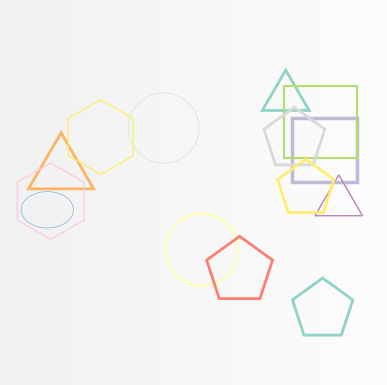[{"shape": "pentagon", "thickness": 2, "radius": 0.41, "center": [0.833, 0.196]}, {"shape": "triangle", "thickness": 2, "radius": 0.35, "center": [0.737, 0.748]}, {"shape": "circle", "thickness": 1.5, "radius": 0.47, "center": [0.521, 0.351]}, {"shape": "square", "thickness": 2.5, "radius": 0.41, "center": [0.838, 0.61]}, {"shape": "pentagon", "thickness": 2, "radius": 0.45, "center": [0.618, 0.297]}, {"shape": "oval", "thickness": 0.5, "radius": 0.34, "center": [0.122, 0.455]}, {"shape": "triangle", "thickness": 2, "radius": 0.49, "center": [0.158, 0.558]}, {"shape": "square", "thickness": 1.5, "radius": 0.47, "center": [0.827, 0.683]}, {"shape": "hexagon", "thickness": 1, "radius": 0.5, "center": [0.131, 0.478]}, {"shape": "pentagon", "thickness": 2, "radius": 0.41, "center": [0.76, 0.639]}, {"shape": "triangle", "thickness": 1, "radius": 0.35, "center": [0.874, 0.475]}, {"shape": "circle", "thickness": 0.5, "radius": 0.46, "center": [0.422, 0.667]}, {"shape": "hexagon", "thickness": 1, "radius": 0.48, "center": [0.26, 0.644]}, {"shape": "pentagon", "thickness": 2, "radius": 0.38, "center": [0.789, 0.51]}]